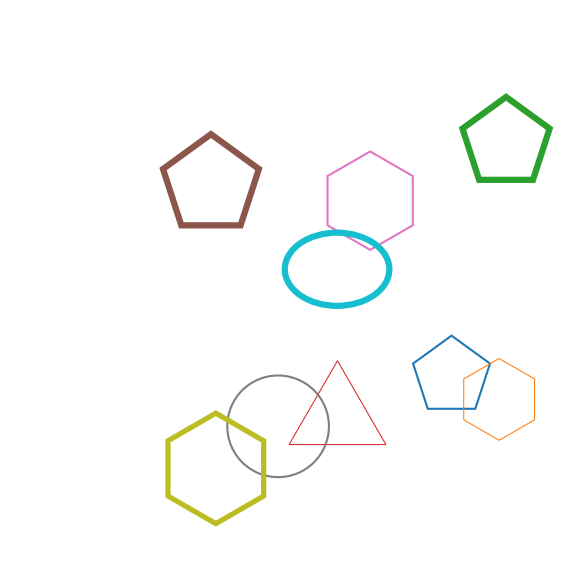[{"shape": "pentagon", "thickness": 1, "radius": 0.35, "center": [0.782, 0.348]}, {"shape": "hexagon", "thickness": 0.5, "radius": 0.35, "center": [0.864, 0.308]}, {"shape": "pentagon", "thickness": 3, "radius": 0.4, "center": [0.876, 0.752]}, {"shape": "triangle", "thickness": 0.5, "radius": 0.48, "center": [0.584, 0.278]}, {"shape": "pentagon", "thickness": 3, "radius": 0.44, "center": [0.365, 0.68]}, {"shape": "hexagon", "thickness": 1, "radius": 0.43, "center": [0.641, 0.652]}, {"shape": "circle", "thickness": 1, "radius": 0.44, "center": [0.482, 0.261]}, {"shape": "hexagon", "thickness": 2.5, "radius": 0.48, "center": [0.374, 0.188]}, {"shape": "oval", "thickness": 3, "radius": 0.45, "center": [0.584, 0.533]}]